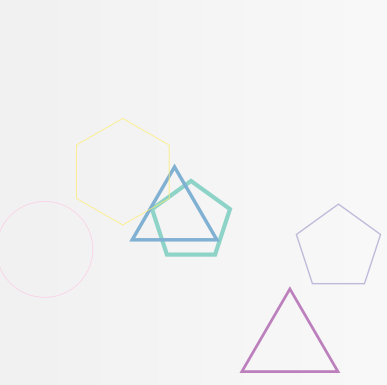[{"shape": "pentagon", "thickness": 3, "radius": 0.53, "center": [0.493, 0.424]}, {"shape": "pentagon", "thickness": 1, "radius": 0.57, "center": [0.873, 0.356]}, {"shape": "triangle", "thickness": 2.5, "radius": 0.63, "center": [0.45, 0.44]}, {"shape": "circle", "thickness": 0.5, "radius": 0.62, "center": [0.115, 0.352]}, {"shape": "triangle", "thickness": 2, "radius": 0.72, "center": [0.748, 0.106]}, {"shape": "hexagon", "thickness": 0.5, "radius": 0.69, "center": [0.317, 0.554]}]